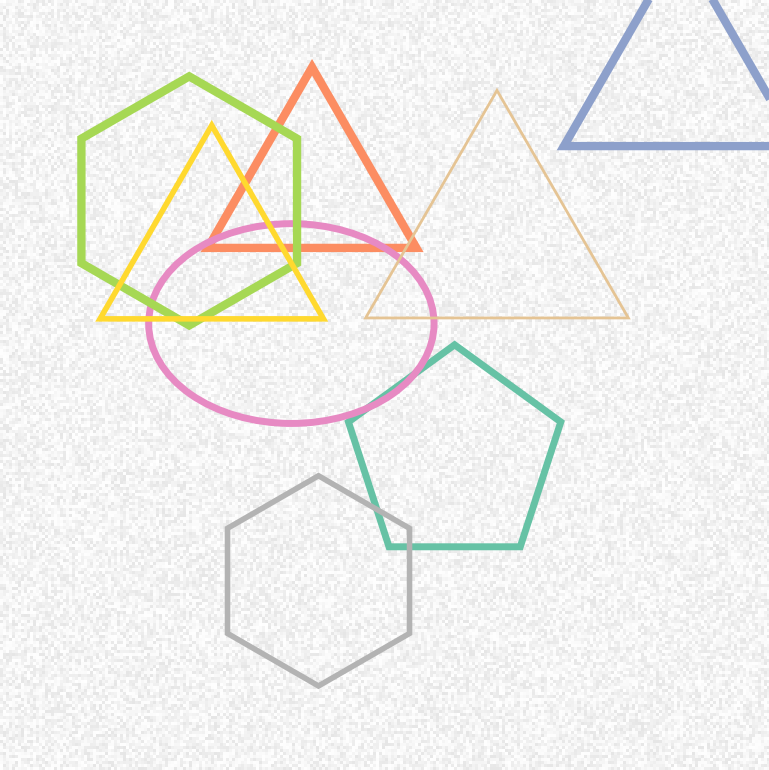[{"shape": "pentagon", "thickness": 2.5, "radius": 0.72, "center": [0.59, 0.407]}, {"shape": "triangle", "thickness": 3, "radius": 0.78, "center": [0.405, 0.756]}, {"shape": "triangle", "thickness": 3, "radius": 0.87, "center": [0.884, 0.898]}, {"shape": "oval", "thickness": 2.5, "radius": 0.93, "center": [0.378, 0.58]}, {"shape": "hexagon", "thickness": 3, "radius": 0.81, "center": [0.246, 0.739]}, {"shape": "triangle", "thickness": 2, "radius": 0.84, "center": [0.275, 0.67]}, {"shape": "triangle", "thickness": 1, "radius": 0.98, "center": [0.645, 0.686]}, {"shape": "hexagon", "thickness": 2, "radius": 0.68, "center": [0.414, 0.246]}]